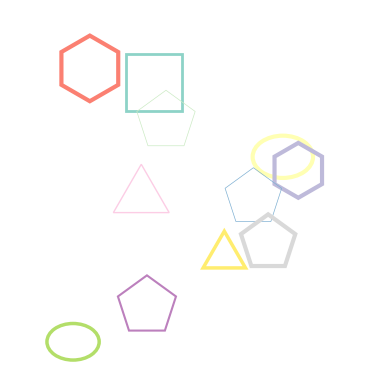[{"shape": "square", "thickness": 2, "radius": 0.37, "center": [0.4, 0.785]}, {"shape": "oval", "thickness": 3, "radius": 0.39, "center": [0.735, 0.593]}, {"shape": "hexagon", "thickness": 3, "radius": 0.36, "center": [0.775, 0.558]}, {"shape": "hexagon", "thickness": 3, "radius": 0.43, "center": [0.233, 0.822]}, {"shape": "pentagon", "thickness": 0.5, "radius": 0.39, "center": [0.658, 0.487]}, {"shape": "oval", "thickness": 2.5, "radius": 0.34, "center": [0.19, 0.112]}, {"shape": "triangle", "thickness": 1, "radius": 0.42, "center": [0.367, 0.49]}, {"shape": "pentagon", "thickness": 3, "radius": 0.37, "center": [0.696, 0.369]}, {"shape": "pentagon", "thickness": 1.5, "radius": 0.4, "center": [0.382, 0.205]}, {"shape": "pentagon", "thickness": 0.5, "radius": 0.4, "center": [0.431, 0.686]}, {"shape": "triangle", "thickness": 2.5, "radius": 0.32, "center": [0.583, 0.336]}]